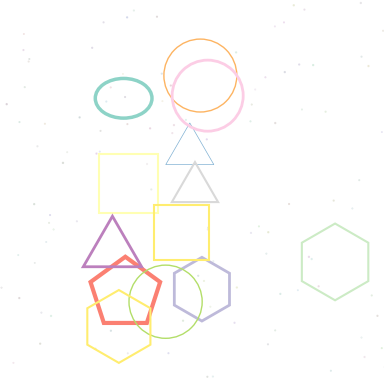[{"shape": "oval", "thickness": 2.5, "radius": 0.37, "center": [0.321, 0.745]}, {"shape": "square", "thickness": 1.5, "radius": 0.38, "center": [0.334, 0.523]}, {"shape": "hexagon", "thickness": 2, "radius": 0.41, "center": [0.524, 0.249]}, {"shape": "pentagon", "thickness": 3, "radius": 0.48, "center": [0.326, 0.238]}, {"shape": "triangle", "thickness": 0.5, "radius": 0.36, "center": [0.493, 0.608]}, {"shape": "circle", "thickness": 1, "radius": 0.47, "center": [0.52, 0.804]}, {"shape": "circle", "thickness": 1, "radius": 0.48, "center": [0.43, 0.216]}, {"shape": "circle", "thickness": 2, "radius": 0.46, "center": [0.539, 0.752]}, {"shape": "triangle", "thickness": 1.5, "radius": 0.35, "center": [0.506, 0.51]}, {"shape": "triangle", "thickness": 2, "radius": 0.44, "center": [0.292, 0.351]}, {"shape": "hexagon", "thickness": 1.5, "radius": 0.5, "center": [0.87, 0.32]}, {"shape": "square", "thickness": 1.5, "radius": 0.36, "center": [0.472, 0.397]}, {"shape": "hexagon", "thickness": 1.5, "radius": 0.47, "center": [0.309, 0.152]}]